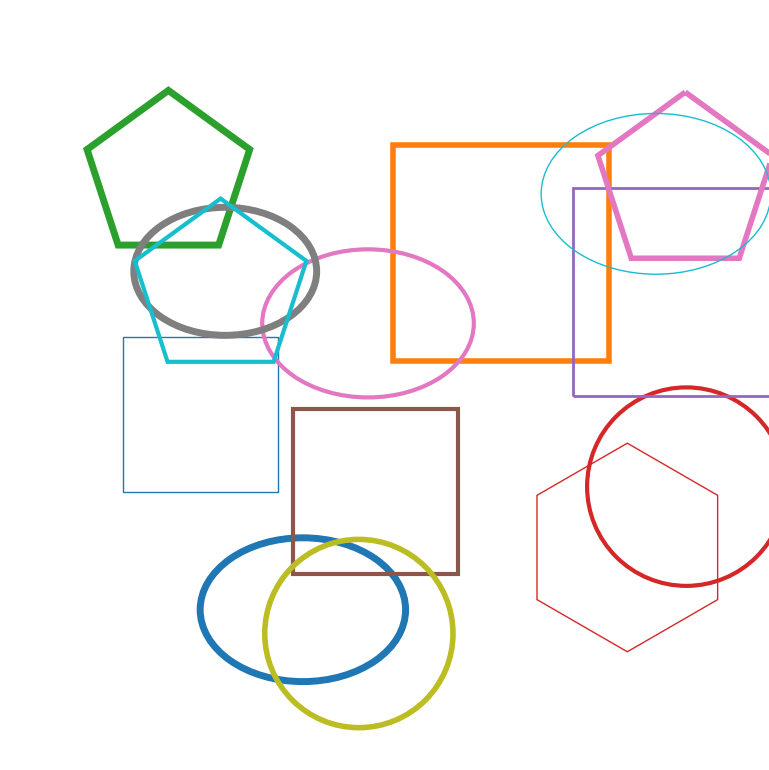[{"shape": "oval", "thickness": 2.5, "radius": 0.67, "center": [0.393, 0.208]}, {"shape": "square", "thickness": 0.5, "radius": 0.5, "center": [0.26, 0.462]}, {"shape": "square", "thickness": 2, "radius": 0.7, "center": [0.651, 0.672]}, {"shape": "pentagon", "thickness": 2.5, "radius": 0.56, "center": [0.219, 0.772]}, {"shape": "hexagon", "thickness": 0.5, "radius": 0.68, "center": [0.815, 0.289]}, {"shape": "circle", "thickness": 1.5, "radius": 0.64, "center": [0.891, 0.368]}, {"shape": "square", "thickness": 1, "radius": 0.68, "center": [0.88, 0.621]}, {"shape": "square", "thickness": 1.5, "radius": 0.54, "center": [0.488, 0.362]}, {"shape": "oval", "thickness": 1.5, "radius": 0.69, "center": [0.478, 0.58]}, {"shape": "pentagon", "thickness": 2, "radius": 0.6, "center": [0.89, 0.761]}, {"shape": "oval", "thickness": 2.5, "radius": 0.59, "center": [0.293, 0.648]}, {"shape": "circle", "thickness": 2, "radius": 0.61, "center": [0.466, 0.177]}, {"shape": "pentagon", "thickness": 1.5, "radius": 0.59, "center": [0.286, 0.625]}, {"shape": "oval", "thickness": 0.5, "radius": 0.75, "center": [0.852, 0.748]}]